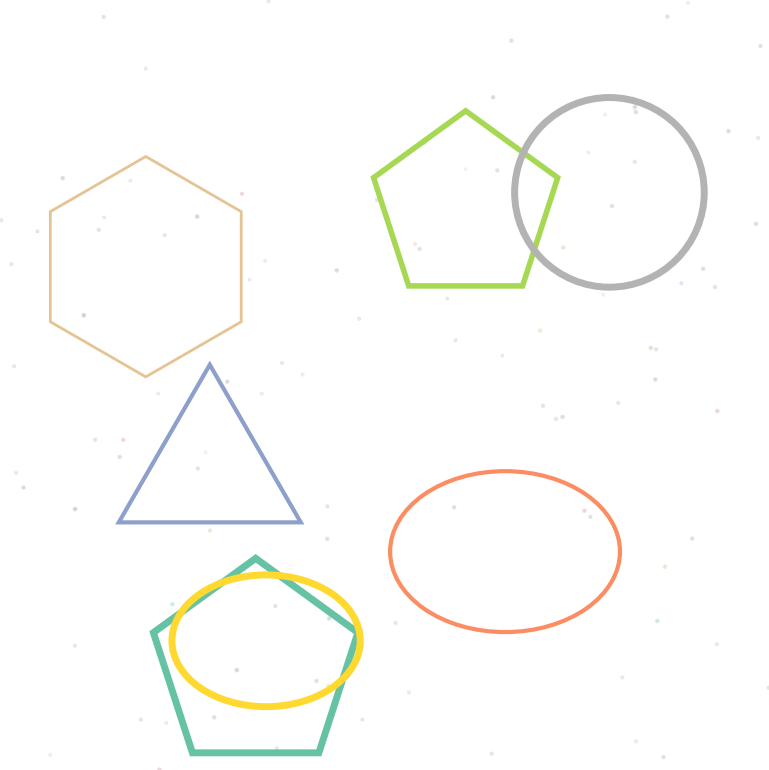[{"shape": "pentagon", "thickness": 2.5, "radius": 0.7, "center": [0.332, 0.135]}, {"shape": "oval", "thickness": 1.5, "radius": 0.75, "center": [0.656, 0.284]}, {"shape": "triangle", "thickness": 1.5, "radius": 0.68, "center": [0.272, 0.39]}, {"shape": "pentagon", "thickness": 2, "radius": 0.63, "center": [0.605, 0.73]}, {"shape": "oval", "thickness": 2.5, "radius": 0.61, "center": [0.346, 0.168]}, {"shape": "hexagon", "thickness": 1, "radius": 0.72, "center": [0.189, 0.654]}, {"shape": "circle", "thickness": 2.5, "radius": 0.62, "center": [0.791, 0.75]}]